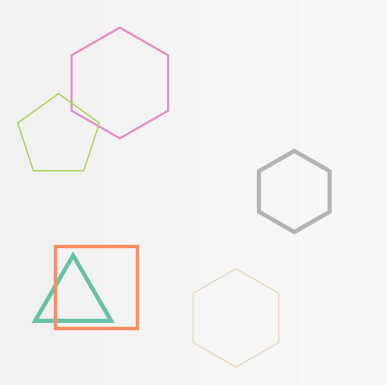[{"shape": "triangle", "thickness": 3, "radius": 0.57, "center": [0.189, 0.223]}, {"shape": "square", "thickness": 2.5, "radius": 0.53, "center": [0.248, 0.255]}, {"shape": "hexagon", "thickness": 1.5, "radius": 0.72, "center": [0.309, 0.784]}, {"shape": "pentagon", "thickness": 1, "radius": 0.55, "center": [0.151, 0.646]}, {"shape": "hexagon", "thickness": 0.5, "radius": 0.64, "center": [0.609, 0.174]}, {"shape": "hexagon", "thickness": 3, "radius": 0.53, "center": [0.76, 0.503]}]